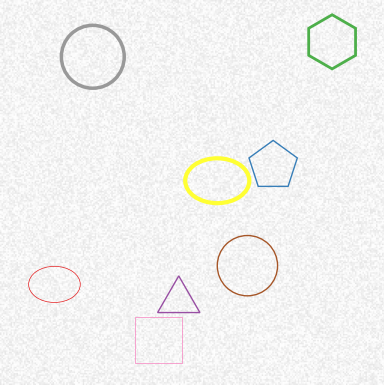[{"shape": "oval", "thickness": 0.5, "radius": 0.34, "center": [0.141, 0.261]}, {"shape": "pentagon", "thickness": 1, "radius": 0.33, "center": [0.709, 0.569]}, {"shape": "hexagon", "thickness": 2, "radius": 0.35, "center": [0.863, 0.891]}, {"shape": "triangle", "thickness": 1, "radius": 0.32, "center": [0.464, 0.22]}, {"shape": "oval", "thickness": 3, "radius": 0.42, "center": [0.564, 0.531]}, {"shape": "circle", "thickness": 1, "radius": 0.39, "center": [0.643, 0.31]}, {"shape": "square", "thickness": 0.5, "radius": 0.3, "center": [0.412, 0.117]}, {"shape": "circle", "thickness": 2.5, "radius": 0.41, "center": [0.241, 0.853]}]